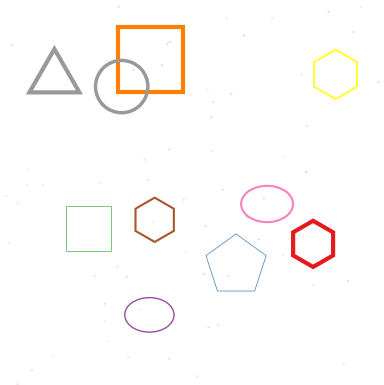[{"shape": "hexagon", "thickness": 3, "radius": 0.3, "center": [0.813, 0.367]}, {"shape": "pentagon", "thickness": 0.5, "radius": 0.41, "center": [0.613, 0.311]}, {"shape": "square", "thickness": 0.5, "radius": 0.29, "center": [0.23, 0.407]}, {"shape": "oval", "thickness": 1, "radius": 0.32, "center": [0.388, 0.182]}, {"shape": "square", "thickness": 3, "radius": 0.42, "center": [0.392, 0.845]}, {"shape": "hexagon", "thickness": 1.5, "radius": 0.32, "center": [0.871, 0.807]}, {"shape": "hexagon", "thickness": 1.5, "radius": 0.29, "center": [0.402, 0.429]}, {"shape": "oval", "thickness": 1.5, "radius": 0.34, "center": [0.694, 0.47]}, {"shape": "triangle", "thickness": 3, "radius": 0.38, "center": [0.141, 0.798]}, {"shape": "circle", "thickness": 2.5, "radius": 0.34, "center": [0.316, 0.775]}]